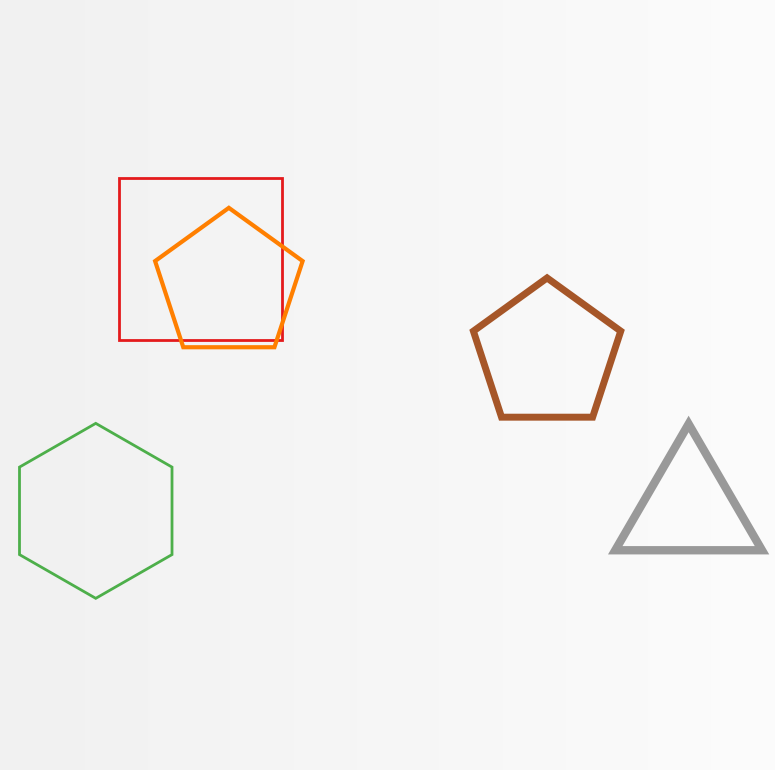[{"shape": "square", "thickness": 1, "radius": 0.53, "center": [0.259, 0.664]}, {"shape": "hexagon", "thickness": 1, "radius": 0.57, "center": [0.124, 0.337]}, {"shape": "pentagon", "thickness": 1.5, "radius": 0.5, "center": [0.295, 0.63]}, {"shape": "pentagon", "thickness": 2.5, "radius": 0.5, "center": [0.706, 0.539]}, {"shape": "triangle", "thickness": 3, "radius": 0.55, "center": [0.889, 0.34]}]